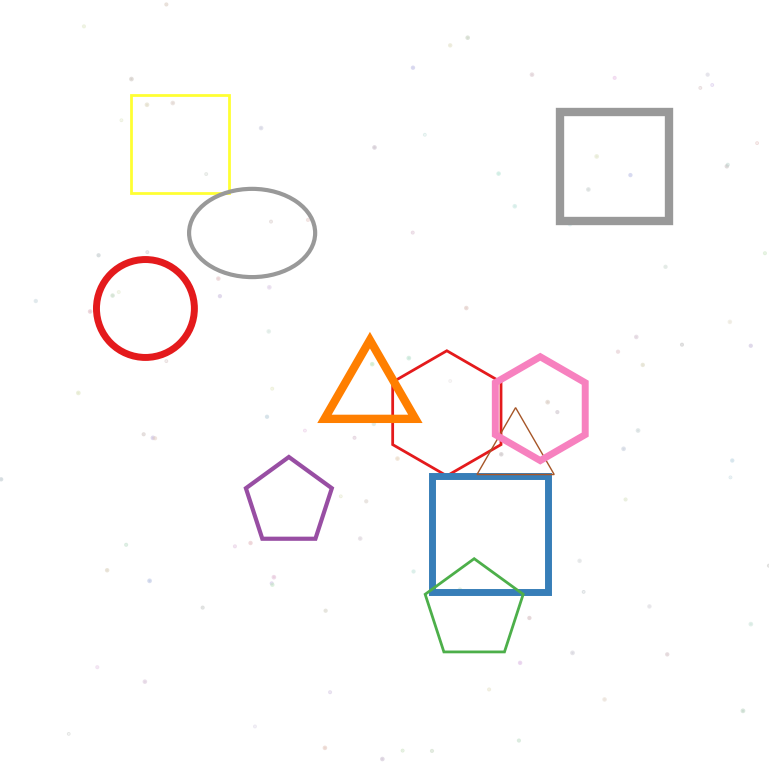[{"shape": "hexagon", "thickness": 1, "radius": 0.41, "center": [0.58, 0.463]}, {"shape": "circle", "thickness": 2.5, "radius": 0.32, "center": [0.189, 0.599]}, {"shape": "square", "thickness": 2.5, "radius": 0.38, "center": [0.636, 0.306]}, {"shape": "pentagon", "thickness": 1, "radius": 0.33, "center": [0.616, 0.207]}, {"shape": "pentagon", "thickness": 1.5, "radius": 0.29, "center": [0.375, 0.348]}, {"shape": "triangle", "thickness": 3, "radius": 0.34, "center": [0.48, 0.49]}, {"shape": "square", "thickness": 1, "radius": 0.32, "center": [0.234, 0.813]}, {"shape": "triangle", "thickness": 0.5, "radius": 0.29, "center": [0.67, 0.413]}, {"shape": "hexagon", "thickness": 2.5, "radius": 0.34, "center": [0.702, 0.469]}, {"shape": "square", "thickness": 3, "radius": 0.35, "center": [0.798, 0.784]}, {"shape": "oval", "thickness": 1.5, "radius": 0.41, "center": [0.327, 0.697]}]